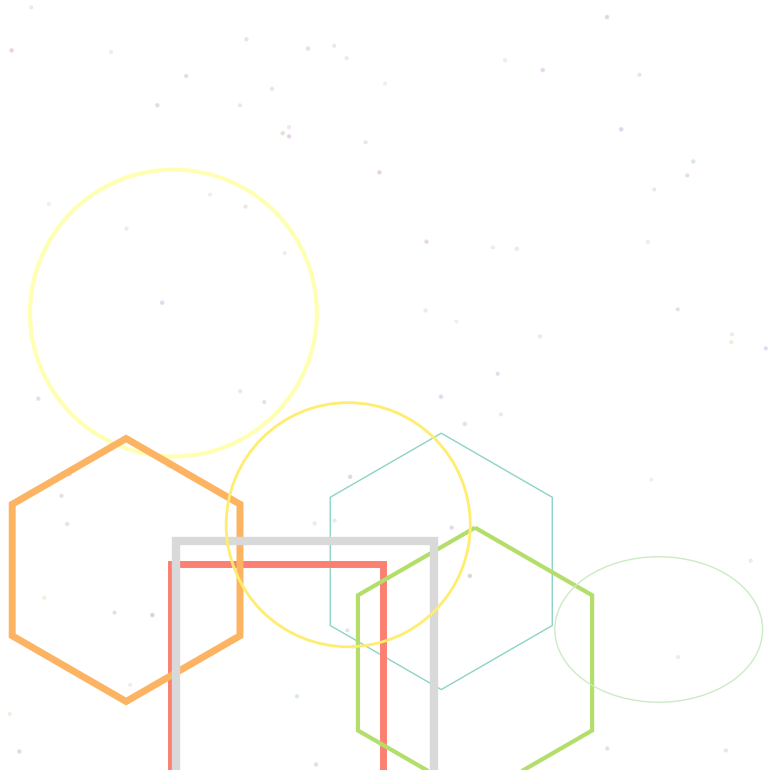[{"shape": "hexagon", "thickness": 0.5, "radius": 0.83, "center": [0.573, 0.271]}, {"shape": "circle", "thickness": 1.5, "radius": 0.93, "center": [0.225, 0.593]}, {"shape": "square", "thickness": 2.5, "radius": 0.69, "center": [0.359, 0.13]}, {"shape": "hexagon", "thickness": 2.5, "radius": 0.85, "center": [0.164, 0.26]}, {"shape": "hexagon", "thickness": 1.5, "radius": 0.88, "center": [0.617, 0.139]}, {"shape": "square", "thickness": 3, "radius": 0.84, "center": [0.396, 0.13]}, {"shape": "oval", "thickness": 0.5, "radius": 0.67, "center": [0.855, 0.182]}, {"shape": "circle", "thickness": 1, "radius": 0.79, "center": [0.452, 0.319]}]